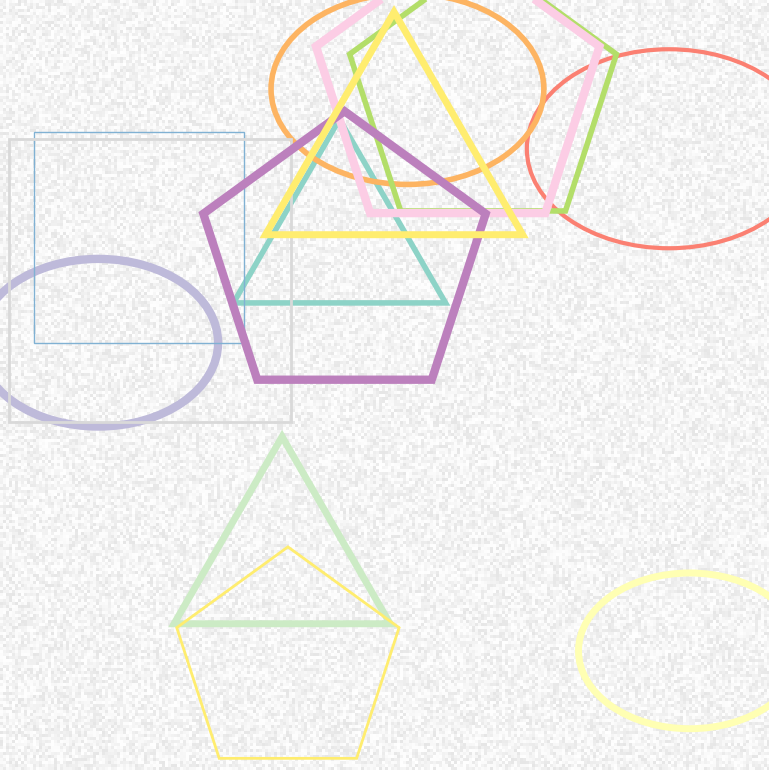[{"shape": "triangle", "thickness": 2, "radius": 0.8, "center": [0.441, 0.686]}, {"shape": "oval", "thickness": 2.5, "radius": 0.72, "center": [0.896, 0.155]}, {"shape": "oval", "thickness": 3, "radius": 0.78, "center": [0.128, 0.555]}, {"shape": "oval", "thickness": 1.5, "radius": 0.92, "center": [0.869, 0.807]}, {"shape": "square", "thickness": 0.5, "radius": 0.68, "center": [0.181, 0.691]}, {"shape": "oval", "thickness": 2, "radius": 0.89, "center": [0.529, 0.884]}, {"shape": "pentagon", "thickness": 2, "radius": 0.91, "center": [0.627, 0.873]}, {"shape": "pentagon", "thickness": 3, "radius": 0.97, "center": [0.594, 0.88]}, {"shape": "square", "thickness": 1, "radius": 0.92, "center": [0.195, 0.636]}, {"shape": "pentagon", "thickness": 3, "radius": 0.96, "center": [0.447, 0.663]}, {"shape": "triangle", "thickness": 2.5, "radius": 0.81, "center": [0.366, 0.271]}, {"shape": "triangle", "thickness": 2.5, "radius": 0.96, "center": [0.512, 0.792]}, {"shape": "pentagon", "thickness": 1, "radius": 0.76, "center": [0.374, 0.138]}]